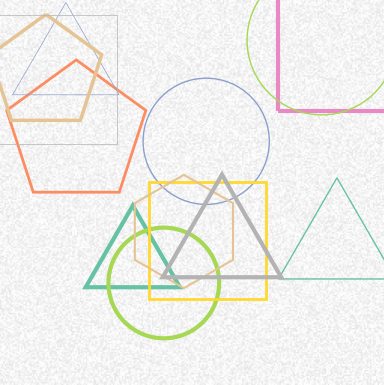[{"shape": "triangle", "thickness": 1, "radius": 0.88, "center": [0.875, 0.363]}, {"shape": "triangle", "thickness": 3, "radius": 0.71, "center": [0.345, 0.325]}, {"shape": "pentagon", "thickness": 2, "radius": 0.95, "center": [0.198, 0.654]}, {"shape": "triangle", "thickness": 0.5, "radius": 0.8, "center": [0.171, 0.834]}, {"shape": "circle", "thickness": 1, "radius": 0.82, "center": [0.536, 0.633]}, {"shape": "square", "thickness": 3, "radius": 0.88, "center": [0.899, 0.887]}, {"shape": "circle", "thickness": 1, "radius": 0.97, "center": [0.836, 0.895]}, {"shape": "circle", "thickness": 3, "radius": 0.72, "center": [0.425, 0.265]}, {"shape": "square", "thickness": 2, "radius": 0.76, "center": [0.539, 0.374]}, {"shape": "hexagon", "thickness": 1.5, "radius": 0.74, "center": [0.478, 0.399]}, {"shape": "pentagon", "thickness": 2.5, "radius": 0.76, "center": [0.119, 0.811]}, {"shape": "triangle", "thickness": 3, "radius": 0.89, "center": [0.577, 0.369]}, {"shape": "square", "thickness": 0.5, "radius": 0.84, "center": [0.136, 0.793]}]